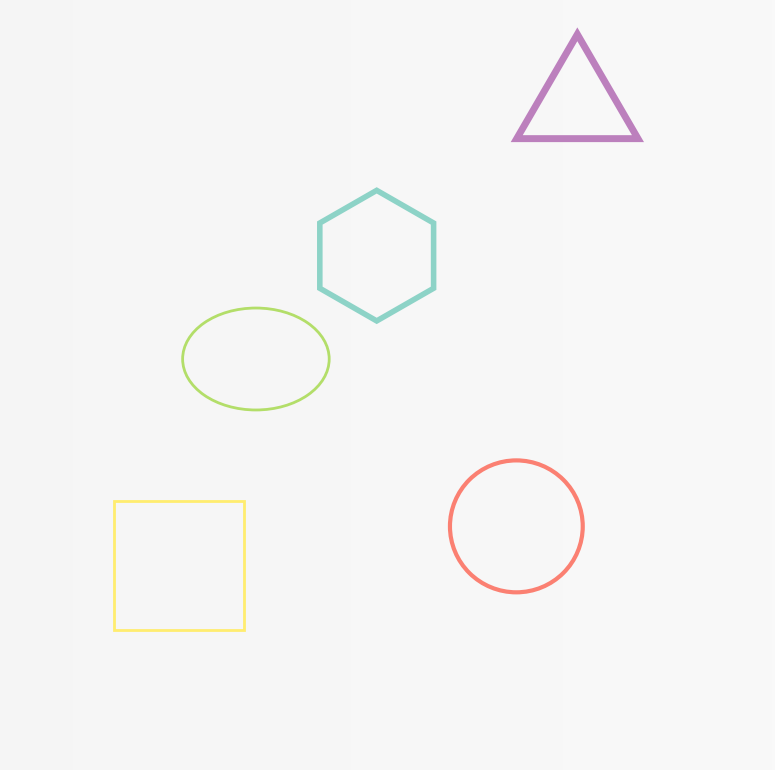[{"shape": "hexagon", "thickness": 2, "radius": 0.42, "center": [0.486, 0.668]}, {"shape": "circle", "thickness": 1.5, "radius": 0.43, "center": [0.666, 0.316]}, {"shape": "oval", "thickness": 1, "radius": 0.47, "center": [0.33, 0.534]}, {"shape": "triangle", "thickness": 2.5, "radius": 0.45, "center": [0.745, 0.865]}, {"shape": "square", "thickness": 1, "radius": 0.42, "center": [0.23, 0.266]}]